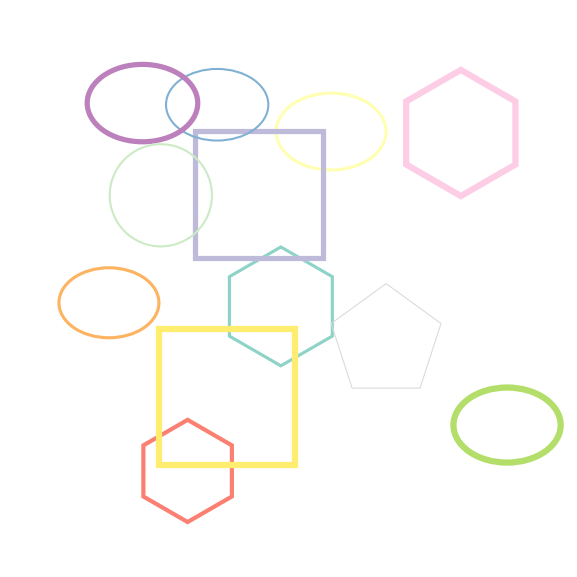[{"shape": "hexagon", "thickness": 1.5, "radius": 0.51, "center": [0.486, 0.469]}, {"shape": "oval", "thickness": 1.5, "radius": 0.48, "center": [0.573, 0.771]}, {"shape": "square", "thickness": 2.5, "radius": 0.55, "center": [0.449, 0.663]}, {"shape": "hexagon", "thickness": 2, "radius": 0.44, "center": [0.325, 0.184]}, {"shape": "oval", "thickness": 1, "radius": 0.44, "center": [0.376, 0.818]}, {"shape": "oval", "thickness": 1.5, "radius": 0.43, "center": [0.189, 0.475]}, {"shape": "oval", "thickness": 3, "radius": 0.46, "center": [0.878, 0.263]}, {"shape": "hexagon", "thickness": 3, "radius": 0.55, "center": [0.798, 0.769]}, {"shape": "pentagon", "thickness": 0.5, "radius": 0.5, "center": [0.669, 0.408]}, {"shape": "oval", "thickness": 2.5, "radius": 0.48, "center": [0.247, 0.821]}, {"shape": "circle", "thickness": 1, "radius": 0.44, "center": [0.279, 0.661]}, {"shape": "square", "thickness": 3, "radius": 0.59, "center": [0.393, 0.311]}]